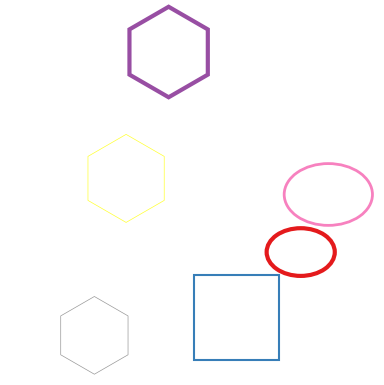[{"shape": "oval", "thickness": 3, "radius": 0.44, "center": [0.781, 0.345]}, {"shape": "square", "thickness": 1.5, "radius": 0.55, "center": [0.614, 0.175]}, {"shape": "hexagon", "thickness": 3, "radius": 0.59, "center": [0.438, 0.865]}, {"shape": "hexagon", "thickness": 0.5, "radius": 0.57, "center": [0.328, 0.537]}, {"shape": "oval", "thickness": 2, "radius": 0.57, "center": [0.853, 0.495]}, {"shape": "hexagon", "thickness": 0.5, "radius": 0.5, "center": [0.245, 0.129]}]